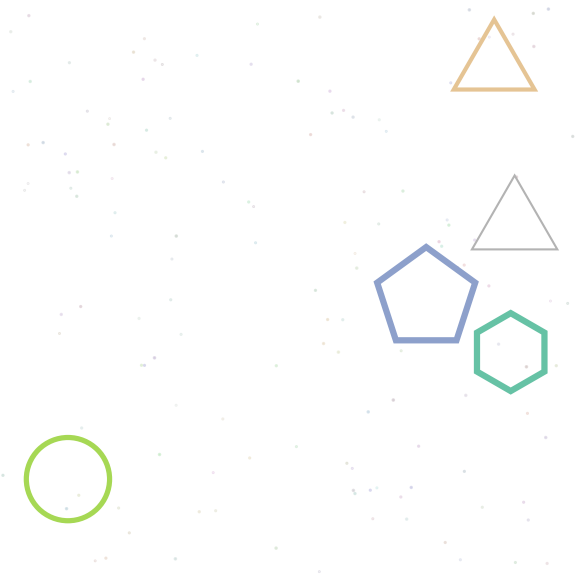[{"shape": "hexagon", "thickness": 3, "radius": 0.34, "center": [0.884, 0.389]}, {"shape": "pentagon", "thickness": 3, "radius": 0.45, "center": [0.738, 0.482]}, {"shape": "circle", "thickness": 2.5, "radius": 0.36, "center": [0.118, 0.169]}, {"shape": "triangle", "thickness": 2, "radius": 0.4, "center": [0.856, 0.885]}, {"shape": "triangle", "thickness": 1, "radius": 0.43, "center": [0.891, 0.61]}]